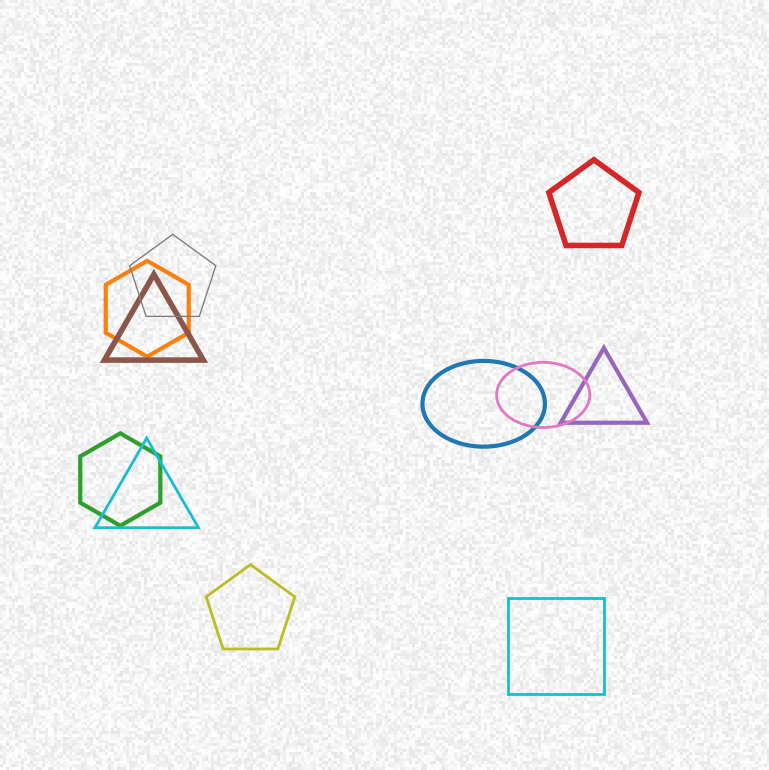[{"shape": "oval", "thickness": 1.5, "radius": 0.4, "center": [0.628, 0.476]}, {"shape": "hexagon", "thickness": 1.5, "radius": 0.31, "center": [0.191, 0.599]}, {"shape": "hexagon", "thickness": 1.5, "radius": 0.3, "center": [0.156, 0.377]}, {"shape": "pentagon", "thickness": 2, "radius": 0.31, "center": [0.771, 0.731]}, {"shape": "triangle", "thickness": 1.5, "radius": 0.32, "center": [0.784, 0.483]}, {"shape": "triangle", "thickness": 2, "radius": 0.37, "center": [0.2, 0.569]}, {"shape": "oval", "thickness": 1, "radius": 0.3, "center": [0.705, 0.487]}, {"shape": "pentagon", "thickness": 0.5, "radius": 0.29, "center": [0.224, 0.637]}, {"shape": "pentagon", "thickness": 1, "radius": 0.3, "center": [0.325, 0.206]}, {"shape": "square", "thickness": 1, "radius": 0.31, "center": [0.722, 0.162]}, {"shape": "triangle", "thickness": 1, "radius": 0.39, "center": [0.191, 0.353]}]